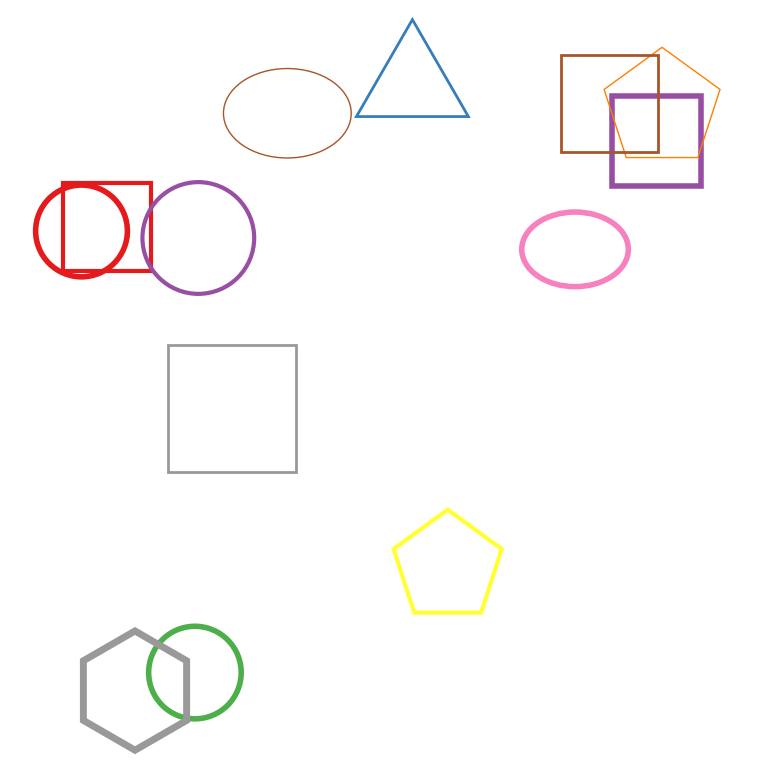[{"shape": "square", "thickness": 1.5, "radius": 0.29, "center": [0.139, 0.705]}, {"shape": "circle", "thickness": 2, "radius": 0.3, "center": [0.106, 0.7]}, {"shape": "triangle", "thickness": 1, "radius": 0.42, "center": [0.536, 0.891]}, {"shape": "circle", "thickness": 2, "radius": 0.3, "center": [0.253, 0.127]}, {"shape": "circle", "thickness": 1.5, "radius": 0.36, "center": [0.258, 0.691]}, {"shape": "square", "thickness": 2, "radius": 0.29, "center": [0.852, 0.817]}, {"shape": "pentagon", "thickness": 0.5, "radius": 0.4, "center": [0.86, 0.859]}, {"shape": "pentagon", "thickness": 1.5, "radius": 0.37, "center": [0.581, 0.264]}, {"shape": "square", "thickness": 1, "radius": 0.32, "center": [0.792, 0.866]}, {"shape": "oval", "thickness": 0.5, "radius": 0.41, "center": [0.373, 0.853]}, {"shape": "oval", "thickness": 2, "radius": 0.35, "center": [0.747, 0.676]}, {"shape": "square", "thickness": 1, "radius": 0.41, "center": [0.301, 0.469]}, {"shape": "hexagon", "thickness": 2.5, "radius": 0.39, "center": [0.175, 0.103]}]